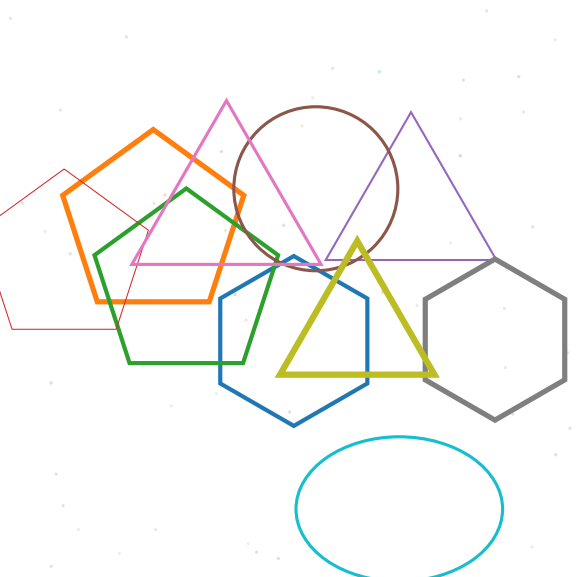[{"shape": "hexagon", "thickness": 2, "radius": 0.74, "center": [0.509, 0.409]}, {"shape": "pentagon", "thickness": 2.5, "radius": 0.82, "center": [0.265, 0.61]}, {"shape": "pentagon", "thickness": 2, "radius": 0.84, "center": [0.323, 0.506]}, {"shape": "pentagon", "thickness": 0.5, "radius": 0.77, "center": [0.111, 0.553]}, {"shape": "triangle", "thickness": 1, "radius": 0.85, "center": [0.712, 0.634]}, {"shape": "circle", "thickness": 1.5, "radius": 0.71, "center": [0.547, 0.672]}, {"shape": "triangle", "thickness": 1.5, "radius": 0.95, "center": [0.392, 0.636]}, {"shape": "hexagon", "thickness": 2.5, "radius": 0.7, "center": [0.857, 0.411]}, {"shape": "triangle", "thickness": 3, "radius": 0.77, "center": [0.619, 0.428]}, {"shape": "oval", "thickness": 1.5, "radius": 0.89, "center": [0.691, 0.118]}]